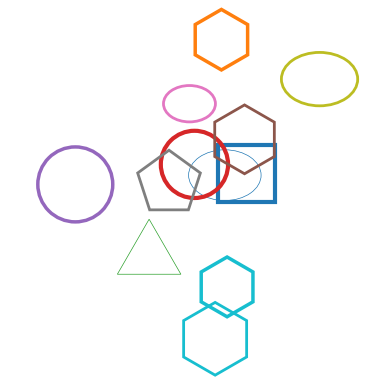[{"shape": "square", "thickness": 3, "radius": 0.37, "center": [0.641, 0.55]}, {"shape": "oval", "thickness": 0.5, "radius": 0.47, "center": [0.584, 0.545]}, {"shape": "hexagon", "thickness": 2.5, "radius": 0.39, "center": [0.575, 0.897]}, {"shape": "triangle", "thickness": 0.5, "radius": 0.48, "center": [0.387, 0.335]}, {"shape": "circle", "thickness": 3, "radius": 0.44, "center": [0.505, 0.573]}, {"shape": "circle", "thickness": 2.5, "radius": 0.49, "center": [0.196, 0.521]}, {"shape": "hexagon", "thickness": 2, "radius": 0.45, "center": [0.635, 0.638]}, {"shape": "oval", "thickness": 2, "radius": 0.34, "center": [0.492, 0.731]}, {"shape": "pentagon", "thickness": 2, "radius": 0.43, "center": [0.439, 0.524]}, {"shape": "oval", "thickness": 2, "radius": 0.5, "center": [0.83, 0.795]}, {"shape": "hexagon", "thickness": 2, "radius": 0.47, "center": [0.559, 0.12]}, {"shape": "hexagon", "thickness": 2.5, "radius": 0.39, "center": [0.59, 0.255]}]